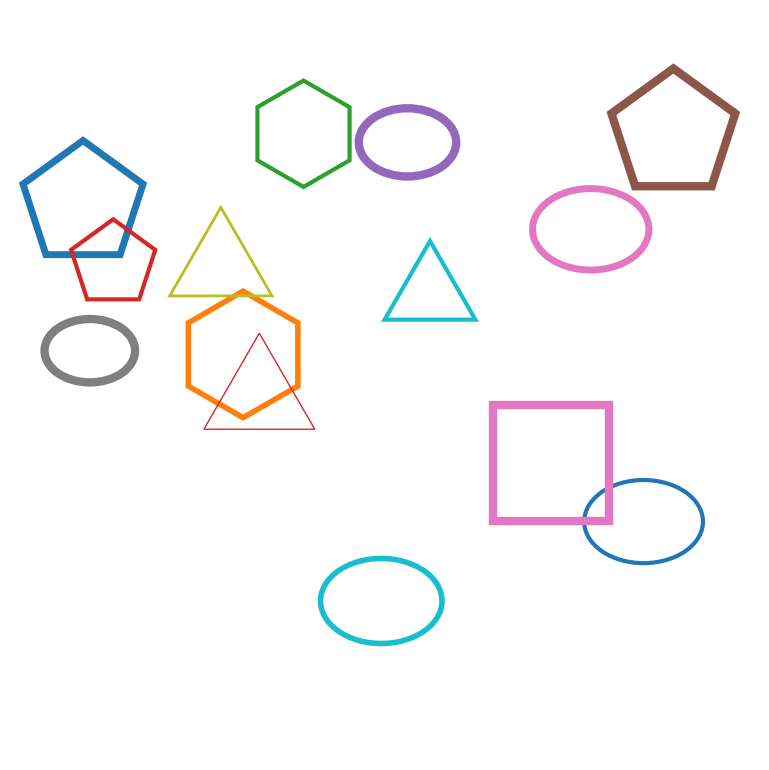[{"shape": "pentagon", "thickness": 2.5, "radius": 0.41, "center": [0.108, 0.736]}, {"shape": "oval", "thickness": 1.5, "radius": 0.39, "center": [0.836, 0.323]}, {"shape": "hexagon", "thickness": 2, "radius": 0.41, "center": [0.316, 0.54]}, {"shape": "hexagon", "thickness": 1.5, "radius": 0.35, "center": [0.394, 0.826]}, {"shape": "triangle", "thickness": 0.5, "radius": 0.42, "center": [0.337, 0.484]}, {"shape": "pentagon", "thickness": 1.5, "radius": 0.29, "center": [0.147, 0.658]}, {"shape": "oval", "thickness": 3, "radius": 0.32, "center": [0.529, 0.815]}, {"shape": "pentagon", "thickness": 3, "radius": 0.42, "center": [0.874, 0.826]}, {"shape": "oval", "thickness": 2.5, "radius": 0.38, "center": [0.767, 0.702]}, {"shape": "square", "thickness": 3, "radius": 0.38, "center": [0.716, 0.399]}, {"shape": "oval", "thickness": 3, "radius": 0.29, "center": [0.117, 0.545]}, {"shape": "triangle", "thickness": 1, "radius": 0.38, "center": [0.287, 0.654]}, {"shape": "oval", "thickness": 2, "radius": 0.39, "center": [0.495, 0.22]}, {"shape": "triangle", "thickness": 1.5, "radius": 0.34, "center": [0.558, 0.619]}]